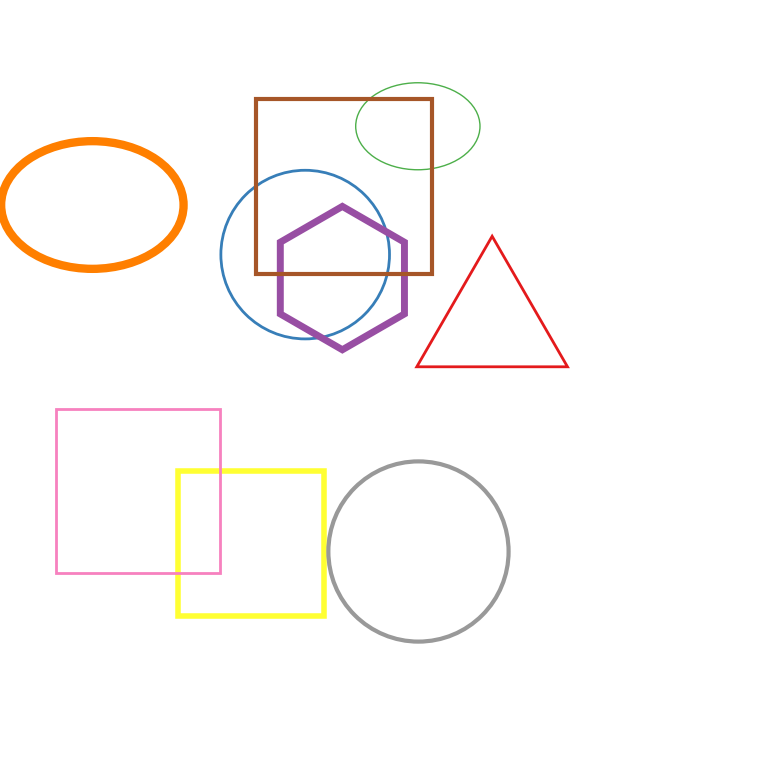[{"shape": "triangle", "thickness": 1, "radius": 0.57, "center": [0.639, 0.58]}, {"shape": "circle", "thickness": 1, "radius": 0.55, "center": [0.396, 0.669]}, {"shape": "oval", "thickness": 0.5, "radius": 0.4, "center": [0.543, 0.836]}, {"shape": "hexagon", "thickness": 2.5, "radius": 0.47, "center": [0.445, 0.639]}, {"shape": "oval", "thickness": 3, "radius": 0.59, "center": [0.12, 0.734]}, {"shape": "square", "thickness": 2, "radius": 0.47, "center": [0.326, 0.294]}, {"shape": "square", "thickness": 1.5, "radius": 0.57, "center": [0.447, 0.758]}, {"shape": "square", "thickness": 1, "radius": 0.53, "center": [0.179, 0.362]}, {"shape": "circle", "thickness": 1.5, "radius": 0.59, "center": [0.543, 0.284]}]